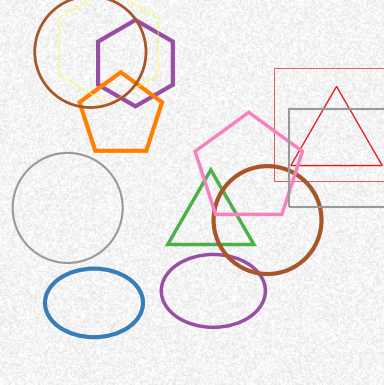[{"shape": "triangle", "thickness": 1, "radius": 0.69, "center": [0.874, 0.639]}, {"shape": "square", "thickness": 0.5, "radius": 0.74, "center": [0.86, 0.677]}, {"shape": "oval", "thickness": 3, "radius": 0.64, "center": [0.244, 0.213]}, {"shape": "triangle", "thickness": 2.5, "radius": 0.65, "center": [0.548, 0.429]}, {"shape": "oval", "thickness": 2.5, "radius": 0.68, "center": [0.554, 0.244]}, {"shape": "hexagon", "thickness": 3, "radius": 0.56, "center": [0.352, 0.836]}, {"shape": "pentagon", "thickness": 3, "radius": 0.56, "center": [0.314, 0.7]}, {"shape": "hexagon", "thickness": 0.5, "radius": 0.74, "center": [0.282, 0.879]}, {"shape": "circle", "thickness": 3, "radius": 0.7, "center": [0.695, 0.428]}, {"shape": "circle", "thickness": 2, "radius": 0.72, "center": [0.235, 0.865]}, {"shape": "pentagon", "thickness": 2.5, "radius": 0.73, "center": [0.646, 0.562]}, {"shape": "square", "thickness": 1.5, "radius": 0.64, "center": [0.879, 0.589]}, {"shape": "circle", "thickness": 1.5, "radius": 0.71, "center": [0.176, 0.46]}]